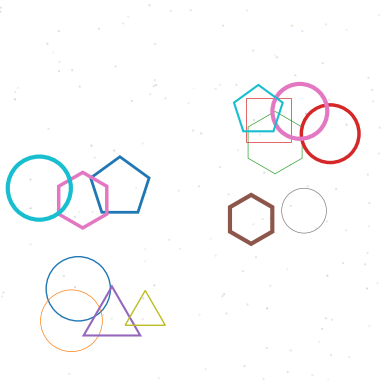[{"shape": "circle", "thickness": 1, "radius": 0.42, "center": [0.203, 0.25]}, {"shape": "pentagon", "thickness": 2, "radius": 0.4, "center": [0.311, 0.513]}, {"shape": "circle", "thickness": 0.5, "radius": 0.4, "center": [0.186, 0.167]}, {"shape": "hexagon", "thickness": 0.5, "radius": 0.41, "center": [0.715, 0.63]}, {"shape": "circle", "thickness": 2.5, "radius": 0.37, "center": [0.858, 0.653]}, {"shape": "square", "thickness": 0.5, "radius": 0.29, "center": [0.697, 0.688]}, {"shape": "triangle", "thickness": 1.5, "radius": 0.42, "center": [0.291, 0.171]}, {"shape": "hexagon", "thickness": 3, "radius": 0.32, "center": [0.652, 0.43]}, {"shape": "hexagon", "thickness": 2.5, "radius": 0.36, "center": [0.215, 0.48]}, {"shape": "circle", "thickness": 3, "radius": 0.36, "center": [0.779, 0.711]}, {"shape": "circle", "thickness": 0.5, "radius": 0.29, "center": [0.79, 0.453]}, {"shape": "triangle", "thickness": 1, "radius": 0.3, "center": [0.377, 0.185]}, {"shape": "pentagon", "thickness": 1.5, "radius": 0.33, "center": [0.671, 0.713]}, {"shape": "circle", "thickness": 3, "radius": 0.41, "center": [0.102, 0.511]}]